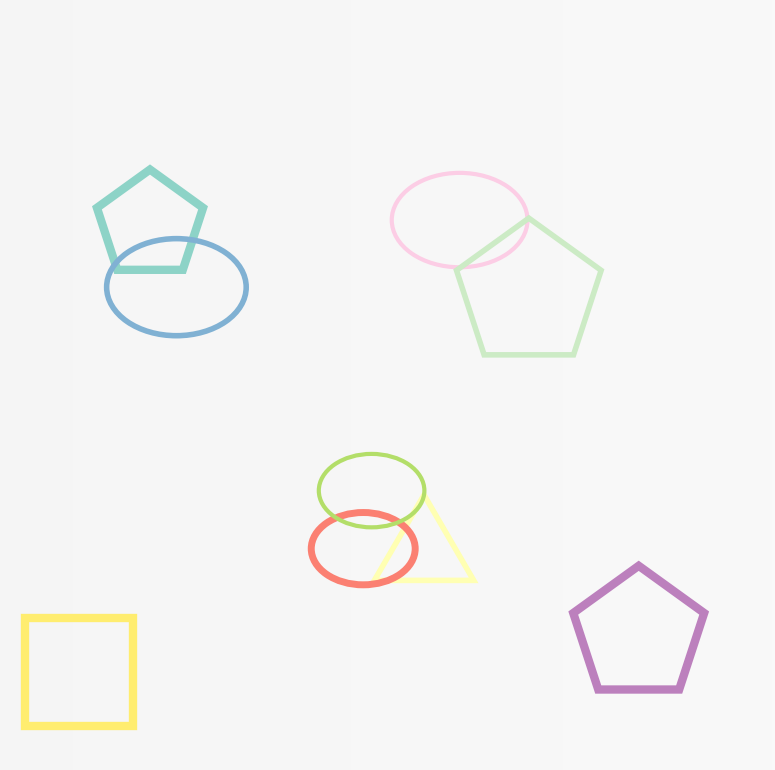[{"shape": "pentagon", "thickness": 3, "radius": 0.36, "center": [0.194, 0.708]}, {"shape": "triangle", "thickness": 2, "radius": 0.37, "center": [0.547, 0.283]}, {"shape": "oval", "thickness": 2.5, "radius": 0.34, "center": [0.469, 0.287]}, {"shape": "oval", "thickness": 2, "radius": 0.45, "center": [0.228, 0.627]}, {"shape": "oval", "thickness": 1.5, "radius": 0.34, "center": [0.479, 0.363]}, {"shape": "oval", "thickness": 1.5, "radius": 0.44, "center": [0.593, 0.714]}, {"shape": "pentagon", "thickness": 3, "radius": 0.44, "center": [0.824, 0.176]}, {"shape": "pentagon", "thickness": 2, "radius": 0.49, "center": [0.682, 0.619]}, {"shape": "square", "thickness": 3, "radius": 0.35, "center": [0.101, 0.127]}]